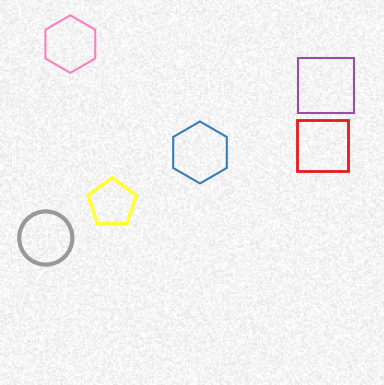[{"shape": "square", "thickness": 2, "radius": 0.33, "center": [0.838, 0.621]}, {"shape": "hexagon", "thickness": 1.5, "radius": 0.4, "center": [0.519, 0.604]}, {"shape": "square", "thickness": 1.5, "radius": 0.36, "center": [0.847, 0.778]}, {"shape": "pentagon", "thickness": 2.5, "radius": 0.33, "center": [0.291, 0.472]}, {"shape": "hexagon", "thickness": 1.5, "radius": 0.37, "center": [0.183, 0.886]}, {"shape": "circle", "thickness": 3, "radius": 0.35, "center": [0.119, 0.382]}]